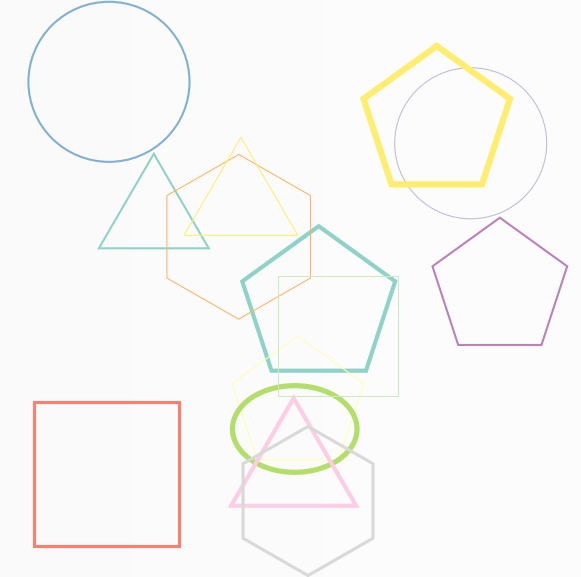[{"shape": "pentagon", "thickness": 2, "radius": 0.69, "center": [0.548, 0.469]}, {"shape": "triangle", "thickness": 1, "radius": 0.55, "center": [0.265, 0.624]}, {"shape": "pentagon", "thickness": 0.5, "radius": 0.59, "center": [0.512, 0.298]}, {"shape": "circle", "thickness": 0.5, "radius": 0.65, "center": [0.81, 0.751]}, {"shape": "square", "thickness": 1.5, "radius": 0.63, "center": [0.183, 0.178]}, {"shape": "circle", "thickness": 1, "radius": 0.69, "center": [0.187, 0.857]}, {"shape": "hexagon", "thickness": 0.5, "radius": 0.71, "center": [0.411, 0.589]}, {"shape": "oval", "thickness": 2.5, "radius": 0.54, "center": [0.507, 0.256]}, {"shape": "triangle", "thickness": 2, "radius": 0.62, "center": [0.505, 0.186]}, {"shape": "hexagon", "thickness": 1.5, "radius": 0.65, "center": [0.53, 0.132]}, {"shape": "pentagon", "thickness": 1, "radius": 0.61, "center": [0.86, 0.5]}, {"shape": "square", "thickness": 0.5, "radius": 0.52, "center": [0.582, 0.418]}, {"shape": "triangle", "thickness": 0.5, "radius": 0.57, "center": [0.414, 0.648]}, {"shape": "pentagon", "thickness": 3, "radius": 0.66, "center": [0.751, 0.787]}]